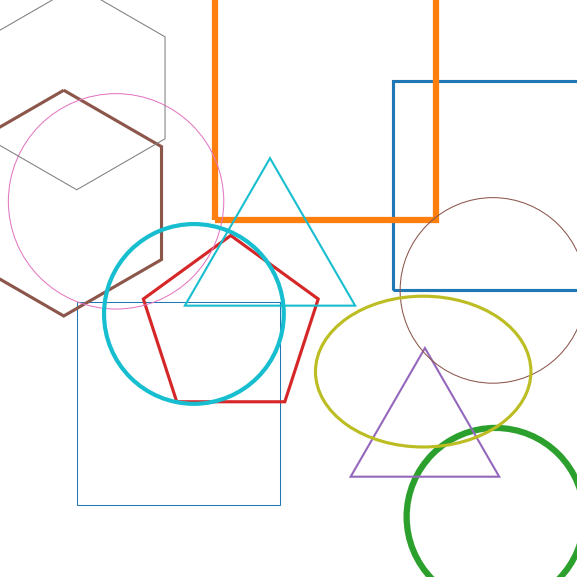[{"shape": "square", "thickness": 1.5, "radius": 0.9, "center": [0.861, 0.678]}, {"shape": "square", "thickness": 0.5, "radius": 0.88, "center": [0.309, 0.3]}, {"shape": "square", "thickness": 3, "radius": 0.96, "center": [0.564, 0.809]}, {"shape": "circle", "thickness": 3, "radius": 0.77, "center": [0.858, 0.104]}, {"shape": "pentagon", "thickness": 1.5, "radius": 0.8, "center": [0.4, 0.432]}, {"shape": "triangle", "thickness": 1, "radius": 0.74, "center": [0.736, 0.248]}, {"shape": "hexagon", "thickness": 1.5, "radius": 0.98, "center": [0.11, 0.647]}, {"shape": "circle", "thickness": 0.5, "radius": 0.8, "center": [0.854, 0.496]}, {"shape": "circle", "thickness": 0.5, "radius": 0.93, "center": [0.201, 0.651]}, {"shape": "hexagon", "thickness": 0.5, "radius": 0.88, "center": [0.133, 0.847]}, {"shape": "oval", "thickness": 1.5, "radius": 0.93, "center": [0.733, 0.356]}, {"shape": "circle", "thickness": 2, "radius": 0.78, "center": [0.336, 0.456]}, {"shape": "triangle", "thickness": 1, "radius": 0.85, "center": [0.468, 0.555]}]